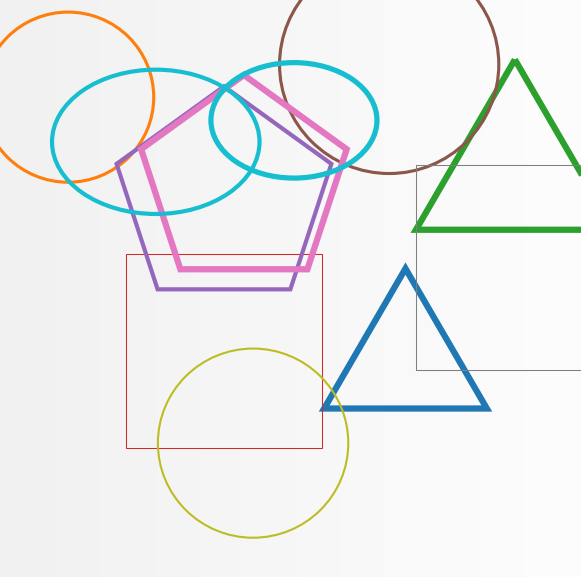[{"shape": "triangle", "thickness": 3, "radius": 0.81, "center": [0.698, 0.373]}, {"shape": "circle", "thickness": 1.5, "radius": 0.74, "center": [0.117, 0.831]}, {"shape": "triangle", "thickness": 3, "radius": 0.98, "center": [0.886, 0.7]}, {"shape": "square", "thickness": 0.5, "radius": 0.84, "center": [0.385, 0.391]}, {"shape": "pentagon", "thickness": 2, "radius": 0.97, "center": [0.385, 0.655]}, {"shape": "circle", "thickness": 1.5, "radius": 0.94, "center": [0.67, 0.887]}, {"shape": "pentagon", "thickness": 3, "radius": 0.93, "center": [0.42, 0.683]}, {"shape": "square", "thickness": 0.5, "radius": 0.88, "center": [0.893, 0.536]}, {"shape": "circle", "thickness": 1, "radius": 0.82, "center": [0.435, 0.232]}, {"shape": "oval", "thickness": 2.5, "radius": 0.71, "center": [0.506, 0.791]}, {"shape": "oval", "thickness": 2, "radius": 0.89, "center": [0.268, 0.754]}]